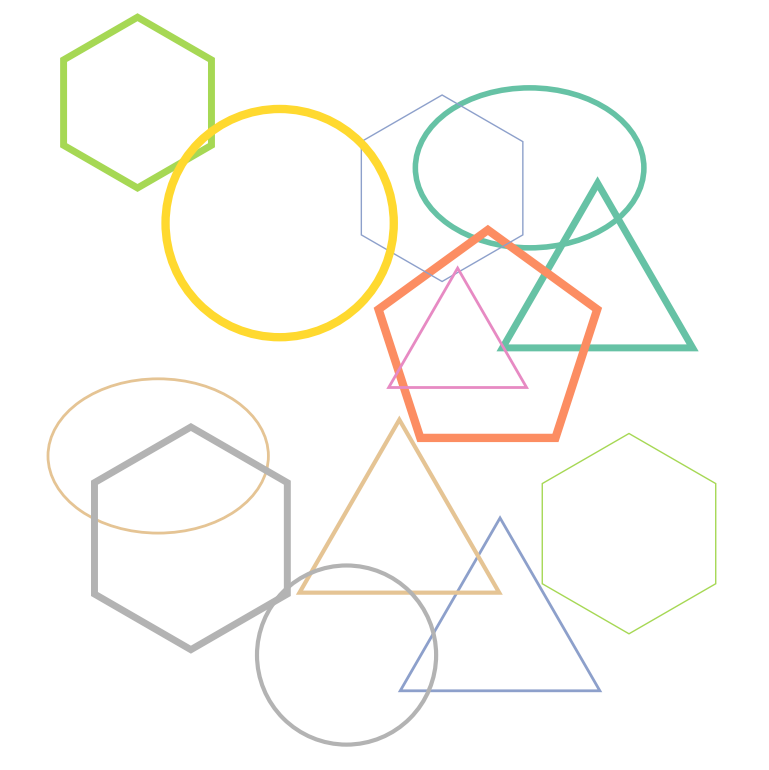[{"shape": "triangle", "thickness": 2.5, "radius": 0.71, "center": [0.776, 0.619]}, {"shape": "oval", "thickness": 2, "radius": 0.74, "center": [0.688, 0.782]}, {"shape": "pentagon", "thickness": 3, "radius": 0.75, "center": [0.634, 0.552]}, {"shape": "triangle", "thickness": 1, "radius": 0.75, "center": [0.649, 0.178]}, {"shape": "hexagon", "thickness": 0.5, "radius": 0.61, "center": [0.574, 0.756]}, {"shape": "triangle", "thickness": 1, "radius": 0.52, "center": [0.594, 0.548]}, {"shape": "hexagon", "thickness": 2.5, "radius": 0.55, "center": [0.179, 0.867]}, {"shape": "hexagon", "thickness": 0.5, "radius": 0.65, "center": [0.817, 0.307]}, {"shape": "circle", "thickness": 3, "radius": 0.74, "center": [0.363, 0.71]}, {"shape": "oval", "thickness": 1, "radius": 0.72, "center": [0.205, 0.408]}, {"shape": "triangle", "thickness": 1.5, "radius": 0.75, "center": [0.519, 0.305]}, {"shape": "circle", "thickness": 1.5, "radius": 0.58, "center": [0.45, 0.149]}, {"shape": "hexagon", "thickness": 2.5, "radius": 0.72, "center": [0.248, 0.301]}]